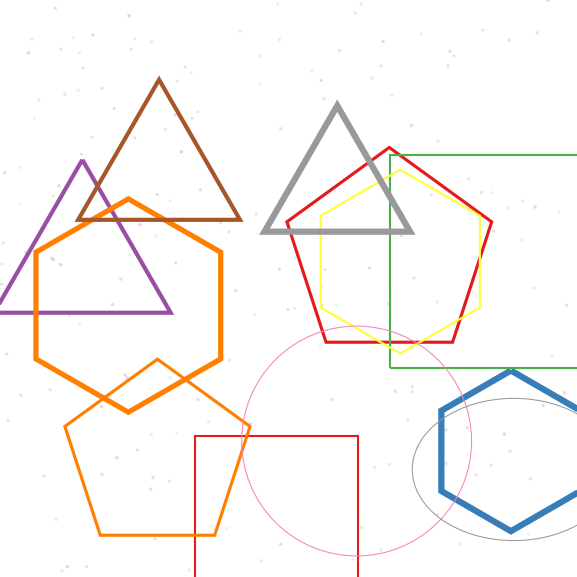[{"shape": "pentagon", "thickness": 1.5, "radius": 0.93, "center": [0.674, 0.557]}, {"shape": "square", "thickness": 1, "radius": 0.71, "center": [0.479, 0.103]}, {"shape": "hexagon", "thickness": 3, "radius": 0.7, "center": [0.885, 0.218]}, {"shape": "square", "thickness": 1, "radius": 0.92, "center": [0.86, 0.546]}, {"shape": "triangle", "thickness": 2, "radius": 0.88, "center": [0.143, 0.546]}, {"shape": "hexagon", "thickness": 2.5, "radius": 0.92, "center": [0.222, 0.47]}, {"shape": "pentagon", "thickness": 1.5, "radius": 0.84, "center": [0.273, 0.209]}, {"shape": "hexagon", "thickness": 1, "radius": 0.8, "center": [0.693, 0.546]}, {"shape": "triangle", "thickness": 2, "radius": 0.81, "center": [0.275, 0.699]}, {"shape": "circle", "thickness": 0.5, "radius": 1.0, "center": [0.618, 0.235]}, {"shape": "triangle", "thickness": 3, "radius": 0.73, "center": [0.584, 0.671]}, {"shape": "oval", "thickness": 0.5, "radius": 0.88, "center": [0.89, 0.186]}]